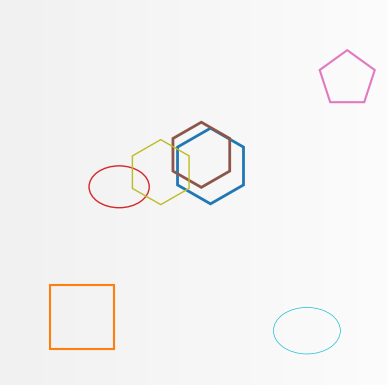[{"shape": "hexagon", "thickness": 2, "radius": 0.49, "center": [0.543, 0.569]}, {"shape": "square", "thickness": 1.5, "radius": 0.42, "center": [0.211, 0.176]}, {"shape": "oval", "thickness": 1, "radius": 0.39, "center": [0.307, 0.515]}, {"shape": "hexagon", "thickness": 2, "radius": 0.42, "center": [0.52, 0.598]}, {"shape": "pentagon", "thickness": 1.5, "radius": 0.37, "center": [0.896, 0.795]}, {"shape": "hexagon", "thickness": 1, "radius": 0.42, "center": [0.415, 0.553]}, {"shape": "oval", "thickness": 0.5, "radius": 0.43, "center": [0.792, 0.141]}]